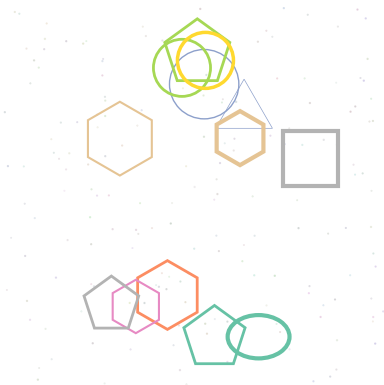[{"shape": "pentagon", "thickness": 2, "radius": 0.42, "center": [0.557, 0.123]}, {"shape": "oval", "thickness": 3, "radius": 0.4, "center": [0.672, 0.125]}, {"shape": "hexagon", "thickness": 2, "radius": 0.45, "center": [0.435, 0.234]}, {"shape": "circle", "thickness": 1, "radius": 0.45, "center": [0.53, 0.781]}, {"shape": "triangle", "thickness": 0.5, "radius": 0.43, "center": [0.634, 0.709]}, {"shape": "hexagon", "thickness": 1.5, "radius": 0.35, "center": [0.353, 0.204]}, {"shape": "pentagon", "thickness": 2, "radius": 0.44, "center": [0.512, 0.862]}, {"shape": "circle", "thickness": 2, "radius": 0.37, "center": [0.473, 0.824]}, {"shape": "circle", "thickness": 2.5, "radius": 0.36, "center": [0.534, 0.843]}, {"shape": "hexagon", "thickness": 3, "radius": 0.35, "center": [0.623, 0.641]}, {"shape": "hexagon", "thickness": 1.5, "radius": 0.48, "center": [0.311, 0.64]}, {"shape": "square", "thickness": 3, "radius": 0.36, "center": [0.806, 0.589]}, {"shape": "pentagon", "thickness": 2, "radius": 0.37, "center": [0.289, 0.208]}]